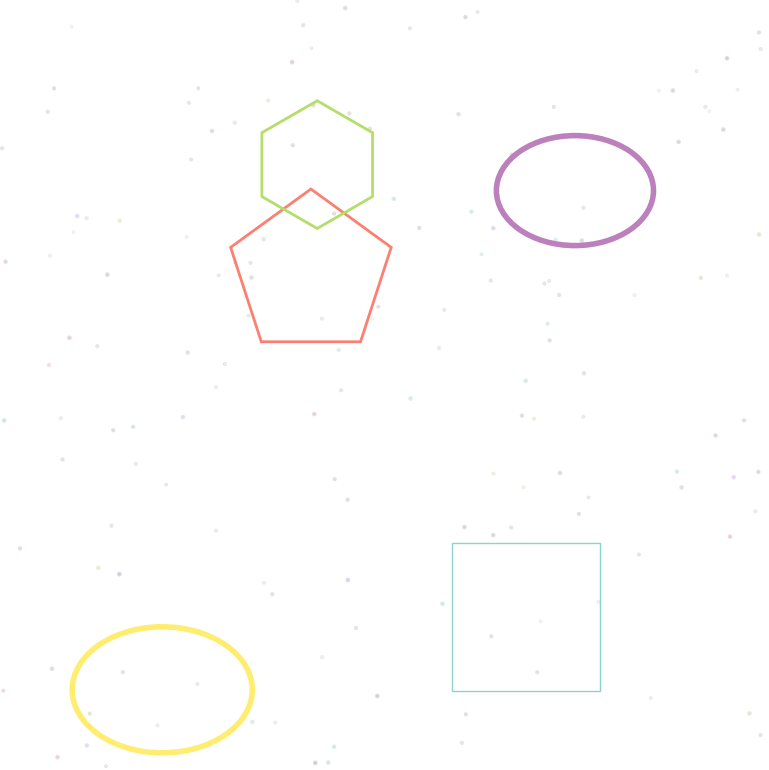[{"shape": "square", "thickness": 0.5, "radius": 0.48, "center": [0.683, 0.199]}, {"shape": "pentagon", "thickness": 1, "radius": 0.55, "center": [0.404, 0.645]}, {"shape": "hexagon", "thickness": 1, "radius": 0.41, "center": [0.412, 0.786]}, {"shape": "oval", "thickness": 2, "radius": 0.51, "center": [0.747, 0.752]}, {"shape": "oval", "thickness": 2, "radius": 0.58, "center": [0.211, 0.104]}]